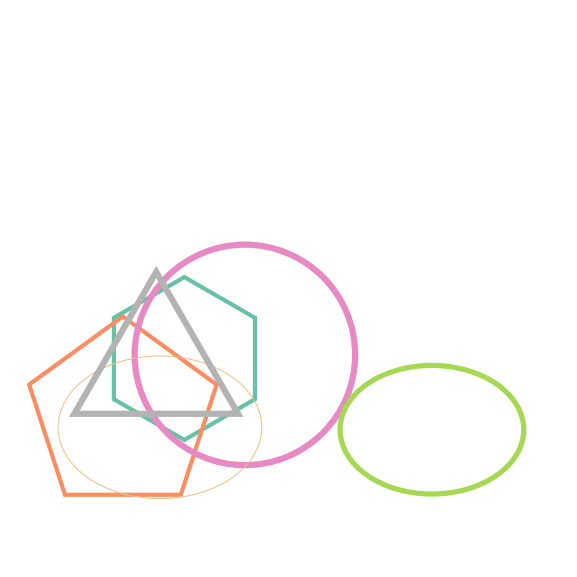[{"shape": "hexagon", "thickness": 2, "radius": 0.7, "center": [0.319, 0.378]}, {"shape": "pentagon", "thickness": 2, "radius": 0.85, "center": [0.213, 0.28]}, {"shape": "circle", "thickness": 3, "radius": 0.95, "center": [0.424, 0.385]}, {"shape": "oval", "thickness": 2.5, "radius": 0.8, "center": [0.748, 0.255]}, {"shape": "oval", "thickness": 0.5, "radius": 0.88, "center": [0.277, 0.259]}, {"shape": "triangle", "thickness": 3, "radius": 0.82, "center": [0.27, 0.364]}]